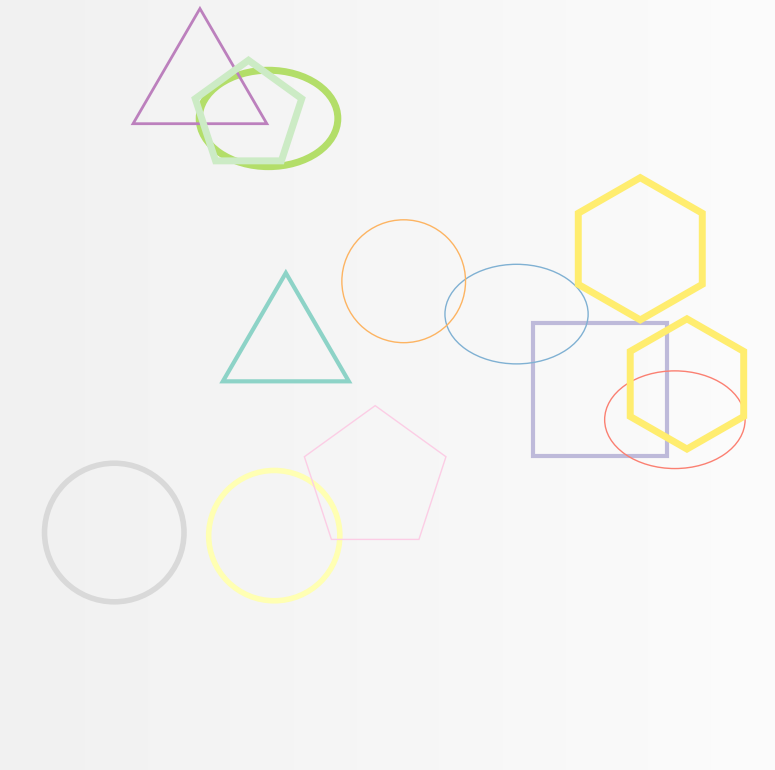[{"shape": "triangle", "thickness": 1.5, "radius": 0.47, "center": [0.369, 0.552]}, {"shape": "circle", "thickness": 2, "radius": 0.42, "center": [0.354, 0.304]}, {"shape": "square", "thickness": 1.5, "radius": 0.43, "center": [0.774, 0.495]}, {"shape": "oval", "thickness": 0.5, "radius": 0.45, "center": [0.871, 0.455]}, {"shape": "oval", "thickness": 0.5, "radius": 0.46, "center": [0.667, 0.592]}, {"shape": "circle", "thickness": 0.5, "radius": 0.4, "center": [0.521, 0.635]}, {"shape": "oval", "thickness": 2.5, "radius": 0.45, "center": [0.346, 0.846]}, {"shape": "pentagon", "thickness": 0.5, "radius": 0.48, "center": [0.484, 0.377]}, {"shape": "circle", "thickness": 2, "radius": 0.45, "center": [0.147, 0.308]}, {"shape": "triangle", "thickness": 1, "radius": 0.5, "center": [0.258, 0.889]}, {"shape": "pentagon", "thickness": 2.5, "radius": 0.36, "center": [0.321, 0.85]}, {"shape": "hexagon", "thickness": 2.5, "radius": 0.46, "center": [0.826, 0.677]}, {"shape": "hexagon", "thickness": 2.5, "radius": 0.42, "center": [0.886, 0.501]}]